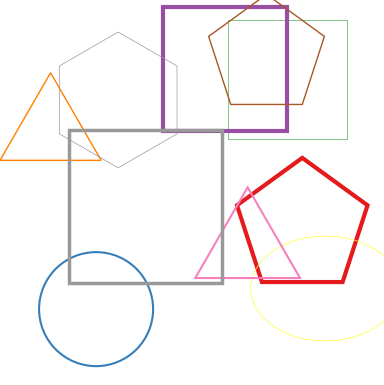[{"shape": "pentagon", "thickness": 3, "radius": 0.89, "center": [0.785, 0.412]}, {"shape": "circle", "thickness": 1.5, "radius": 0.74, "center": [0.25, 0.197]}, {"shape": "square", "thickness": 0.5, "radius": 0.77, "center": [0.747, 0.793]}, {"shape": "square", "thickness": 3, "radius": 0.8, "center": [0.584, 0.821]}, {"shape": "triangle", "thickness": 1, "radius": 0.76, "center": [0.131, 0.659]}, {"shape": "oval", "thickness": 0.5, "radius": 0.97, "center": [0.846, 0.251]}, {"shape": "pentagon", "thickness": 1, "radius": 0.79, "center": [0.692, 0.857]}, {"shape": "triangle", "thickness": 1.5, "radius": 0.79, "center": [0.643, 0.356]}, {"shape": "hexagon", "thickness": 0.5, "radius": 0.88, "center": [0.307, 0.74]}, {"shape": "square", "thickness": 2.5, "radius": 0.99, "center": [0.378, 0.463]}]